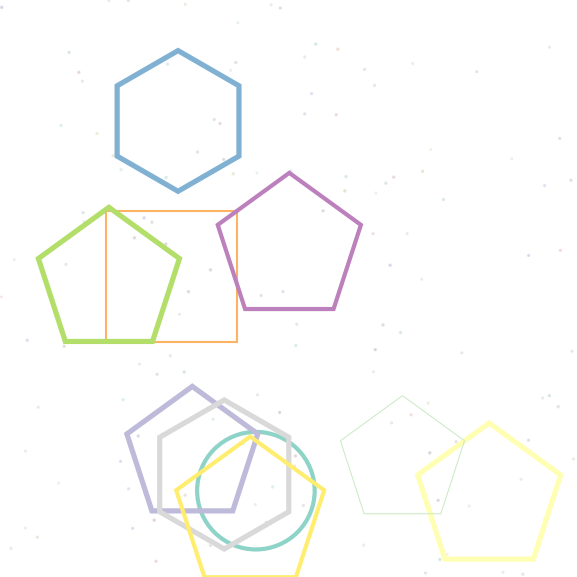[{"shape": "circle", "thickness": 2, "radius": 0.51, "center": [0.443, 0.149]}, {"shape": "pentagon", "thickness": 2.5, "radius": 0.65, "center": [0.847, 0.136]}, {"shape": "pentagon", "thickness": 2.5, "radius": 0.6, "center": [0.333, 0.211]}, {"shape": "hexagon", "thickness": 2.5, "radius": 0.61, "center": [0.308, 0.79]}, {"shape": "square", "thickness": 1, "radius": 0.57, "center": [0.298, 0.52]}, {"shape": "pentagon", "thickness": 2.5, "radius": 0.64, "center": [0.189, 0.512]}, {"shape": "hexagon", "thickness": 2.5, "radius": 0.65, "center": [0.388, 0.177]}, {"shape": "pentagon", "thickness": 2, "radius": 0.65, "center": [0.501, 0.569]}, {"shape": "pentagon", "thickness": 0.5, "radius": 0.57, "center": [0.697, 0.201]}, {"shape": "pentagon", "thickness": 2, "radius": 0.67, "center": [0.433, 0.109]}]